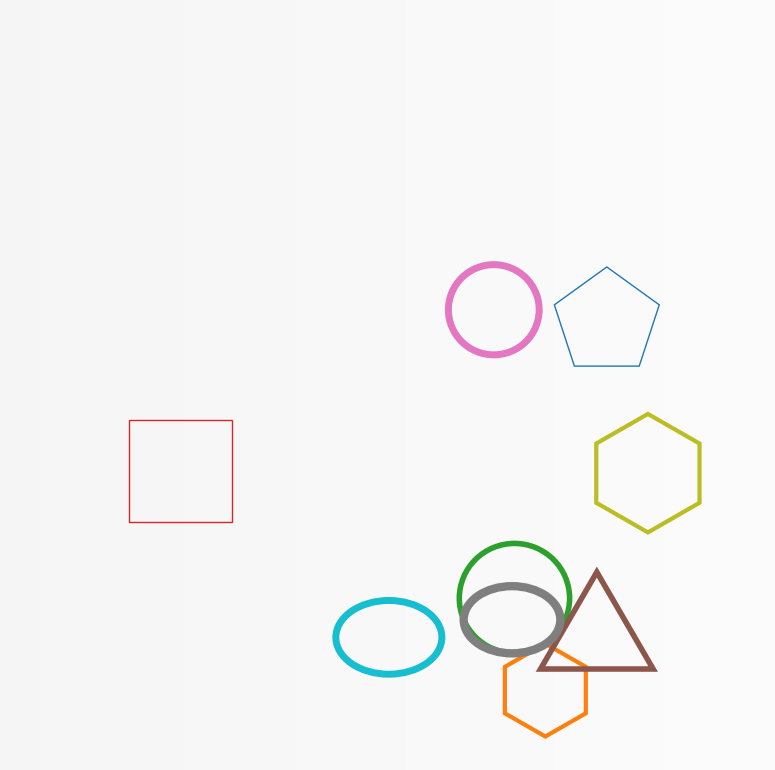[{"shape": "pentagon", "thickness": 0.5, "radius": 0.36, "center": [0.783, 0.582]}, {"shape": "hexagon", "thickness": 1.5, "radius": 0.3, "center": [0.704, 0.104]}, {"shape": "circle", "thickness": 2, "radius": 0.36, "center": [0.664, 0.223]}, {"shape": "square", "thickness": 0.5, "radius": 0.33, "center": [0.233, 0.388]}, {"shape": "triangle", "thickness": 2, "radius": 0.42, "center": [0.77, 0.173]}, {"shape": "circle", "thickness": 2.5, "radius": 0.29, "center": [0.637, 0.598]}, {"shape": "oval", "thickness": 3, "radius": 0.31, "center": [0.661, 0.195]}, {"shape": "hexagon", "thickness": 1.5, "radius": 0.38, "center": [0.836, 0.386]}, {"shape": "oval", "thickness": 2.5, "radius": 0.34, "center": [0.502, 0.172]}]